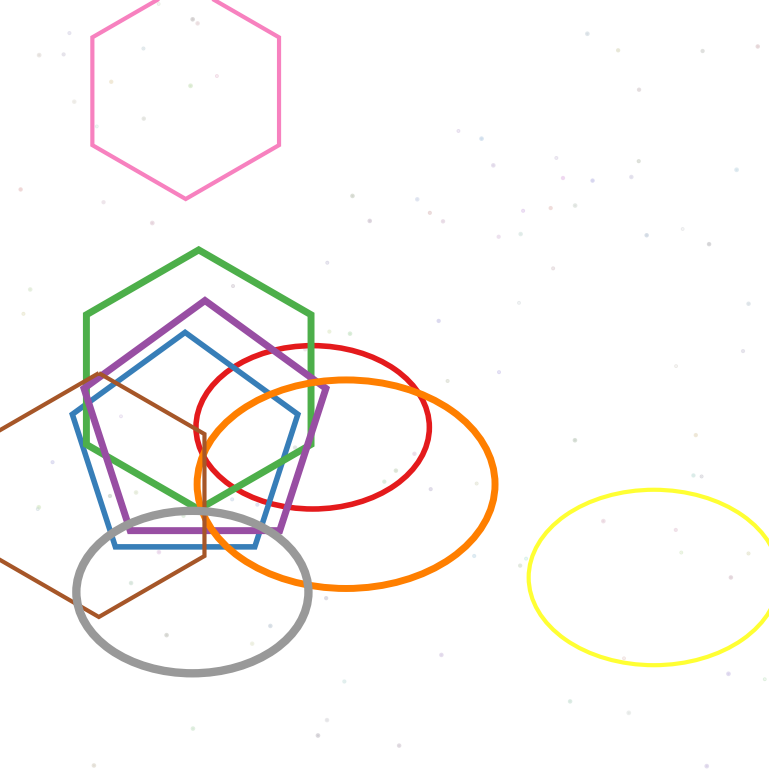[{"shape": "oval", "thickness": 2, "radius": 0.76, "center": [0.406, 0.445]}, {"shape": "pentagon", "thickness": 2, "radius": 0.77, "center": [0.24, 0.414]}, {"shape": "hexagon", "thickness": 2.5, "radius": 0.84, "center": [0.258, 0.507]}, {"shape": "pentagon", "thickness": 2.5, "radius": 0.83, "center": [0.266, 0.445]}, {"shape": "oval", "thickness": 2.5, "radius": 0.97, "center": [0.449, 0.371]}, {"shape": "oval", "thickness": 1.5, "radius": 0.81, "center": [0.849, 0.25]}, {"shape": "hexagon", "thickness": 1.5, "radius": 0.79, "center": [0.128, 0.357]}, {"shape": "hexagon", "thickness": 1.5, "radius": 0.7, "center": [0.241, 0.882]}, {"shape": "oval", "thickness": 3, "radius": 0.75, "center": [0.25, 0.231]}]